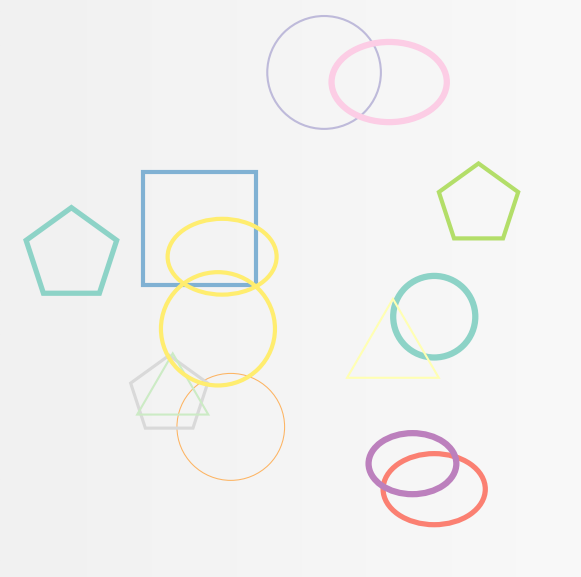[{"shape": "circle", "thickness": 3, "radius": 0.35, "center": [0.747, 0.451]}, {"shape": "pentagon", "thickness": 2.5, "radius": 0.41, "center": [0.123, 0.558]}, {"shape": "triangle", "thickness": 1, "radius": 0.46, "center": [0.676, 0.391]}, {"shape": "circle", "thickness": 1, "radius": 0.49, "center": [0.558, 0.874]}, {"shape": "oval", "thickness": 2.5, "radius": 0.44, "center": [0.747, 0.152]}, {"shape": "square", "thickness": 2, "radius": 0.49, "center": [0.343, 0.603]}, {"shape": "circle", "thickness": 0.5, "radius": 0.46, "center": [0.397, 0.26]}, {"shape": "pentagon", "thickness": 2, "radius": 0.36, "center": [0.823, 0.644]}, {"shape": "oval", "thickness": 3, "radius": 0.5, "center": [0.67, 0.857]}, {"shape": "pentagon", "thickness": 1.5, "radius": 0.35, "center": [0.291, 0.314]}, {"shape": "oval", "thickness": 3, "radius": 0.38, "center": [0.71, 0.196]}, {"shape": "triangle", "thickness": 1, "radius": 0.35, "center": [0.297, 0.317]}, {"shape": "circle", "thickness": 2, "radius": 0.49, "center": [0.375, 0.43]}, {"shape": "oval", "thickness": 2, "radius": 0.47, "center": [0.382, 0.555]}]